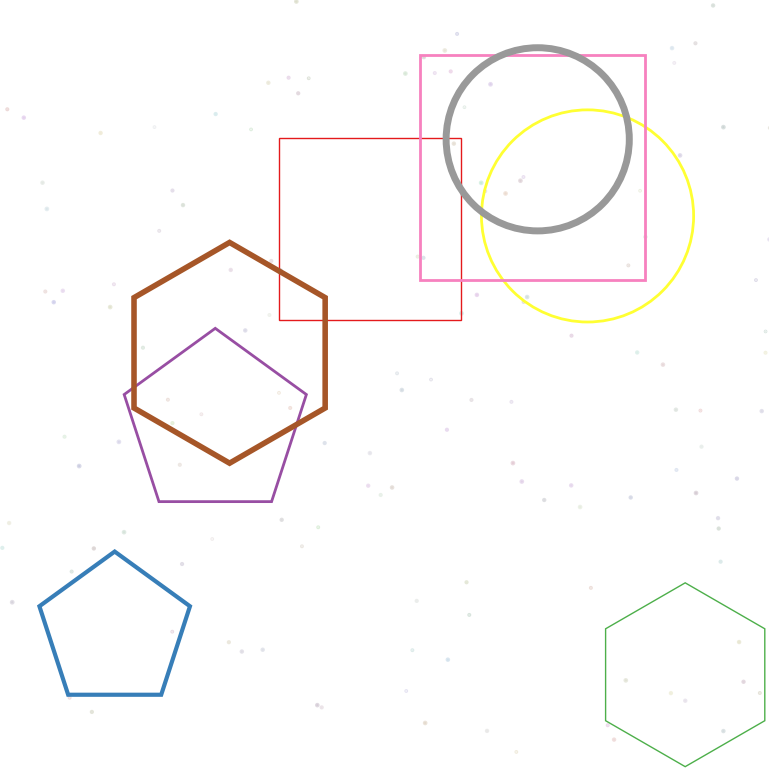[{"shape": "square", "thickness": 0.5, "radius": 0.59, "center": [0.481, 0.702]}, {"shape": "pentagon", "thickness": 1.5, "radius": 0.51, "center": [0.149, 0.181]}, {"shape": "hexagon", "thickness": 0.5, "radius": 0.6, "center": [0.89, 0.124]}, {"shape": "pentagon", "thickness": 1, "radius": 0.62, "center": [0.28, 0.449]}, {"shape": "circle", "thickness": 1, "radius": 0.69, "center": [0.763, 0.72]}, {"shape": "hexagon", "thickness": 2, "radius": 0.72, "center": [0.298, 0.542]}, {"shape": "square", "thickness": 1, "radius": 0.73, "center": [0.692, 0.782]}, {"shape": "circle", "thickness": 2.5, "radius": 0.59, "center": [0.698, 0.819]}]